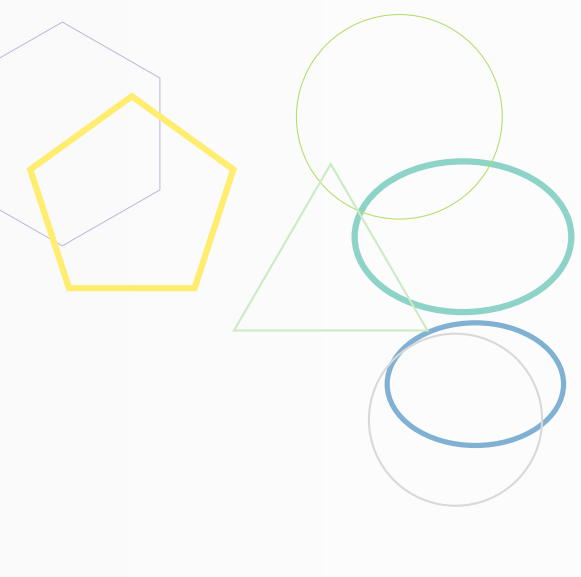[{"shape": "oval", "thickness": 3, "radius": 0.93, "center": [0.797, 0.589]}, {"shape": "hexagon", "thickness": 0.5, "radius": 0.97, "center": [0.107, 0.767]}, {"shape": "oval", "thickness": 2.5, "radius": 0.76, "center": [0.818, 0.334]}, {"shape": "circle", "thickness": 0.5, "radius": 0.89, "center": [0.687, 0.797]}, {"shape": "circle", "thickness": 1, "radius": 0.74, "center": [0.784, 0.272]}, {"shape": "triangle", "thickness": 1, "radius": 0.96, "center": [0.569, 0.523]}, {"shape": "pentagon", "thickness": 3, "radius": 0.92, "center": [0.227, 0.649]}]